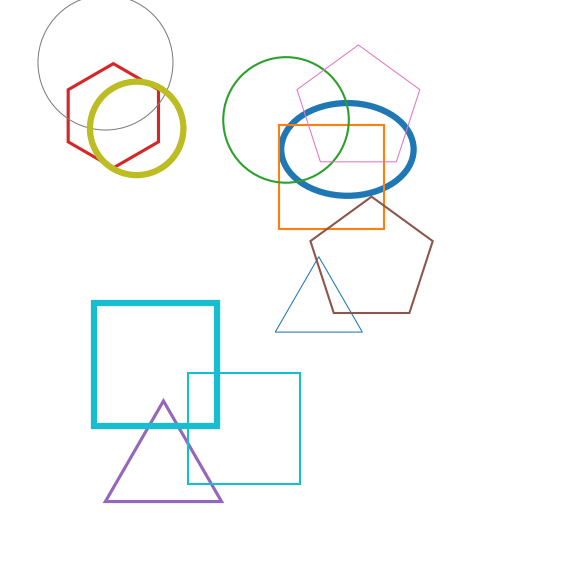[{"shape": "oval", "thickness": 3, "radius": 0.57, "center": [0.602, 0.74]}, {"shape": "triangle", "thickness": 0.5, "radius": 0.44, "center": [0.552, 0.468]}, {"shape": "square", "thickness": 1, "radius": 0.45, "center": [0.574, 0.692]}, {"shape": "circle", "thickness": 1, "radius": 0.54, "center": [0.495, 0.791]}, {"shape": "hexagon", "thickness": 1.5, "radius": 0.45, "center": [0.196, 0.799]}, {"shape": "triangle", "thickness": 1.5, "radius": 0.58, "center": [0.283, 0.189]}, {"shape": "pentagon", "thickness": 1, "radius": 0.56, "center": [0.643, 0.547]}, {"shape": "pentagon", "thickness": 0.5, "radius": 0.56, "center": [0.621, 0.809]}, {"shape": "circle", "thickness": 0.5, "radius": 0.58, "center": [0.183, 0.891]}, {"shape": "circle", "thickness": 3, "radius": 0.4, "center": [0.237, 0.777]}, {"shape": "square", "thickness": 3, "radius": 0.53, "center": [0.269, 0.368]}, {"shape": "square", "thickness": 1, "radius": 0.48, "center": [0.423, 0.257]}]